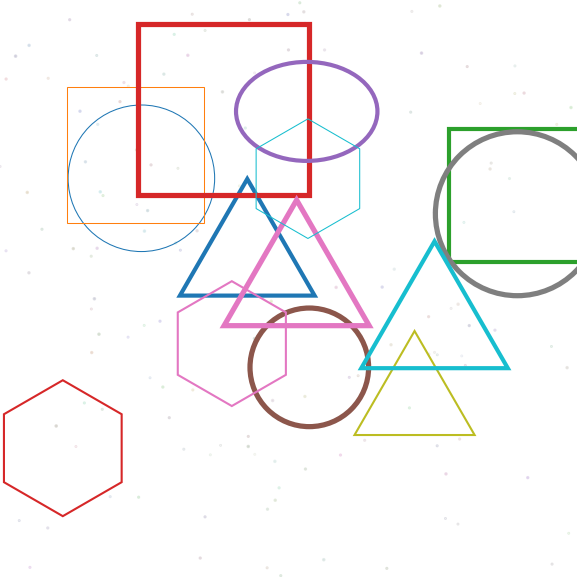[{"shape": "triangle", "thickness": 2, "radius": 0.67, "center": [0.428, 0.555]}, {"shape": "circle", "thickness": 0.5, "radius": 0.63, "center": [0.245, 0.69]}, {"shape": "square", "thickness": 0.5, "radius": 0.59, "center": [0.235, 0.731]}, {"shape": "square", "thickness": 2, "radius": 0.58, "center": [0.892, 0.661]}, {"shape": "square", "thickness": 2.5, "radius": 0.74, "center": [0.387, 0.81]}, {"shape": "hexagon", "thickness": 1, "radius": 0.59, "center": [0.109, 0.223]}, {"shape": "oval", "thickness": 2, "radius": 0.61, "center": [0.531, 0.806]}, {"shape": "circle", "thickness": 2.5, "radius": 0.51, "center": [0.536, 0.363]}, {"shape": "triangle", "thickness": 2.5, "radius": 0.73, "center": [0.514, 0.508]}, {"shape": "hexagon", "thickness": 1, "radius": 0.54, "center": [0.401, 0.404]}, {"shape": "circle", "thickness": 2.5, "radius": 0.71, "center": [0.896, 0.629]}, {"shape": "triangle", "thickness": 1, "radius": 0.6, "center": [0.718, 0.306]}, {"shape": "hexagon", "thickness": 0.5, "radius": 0.52, "center": [0.533, 0.69]}, {"shape": "triangle", "thickness": 2, "radius": 0.73, "center": [0.752, 0.435]}]